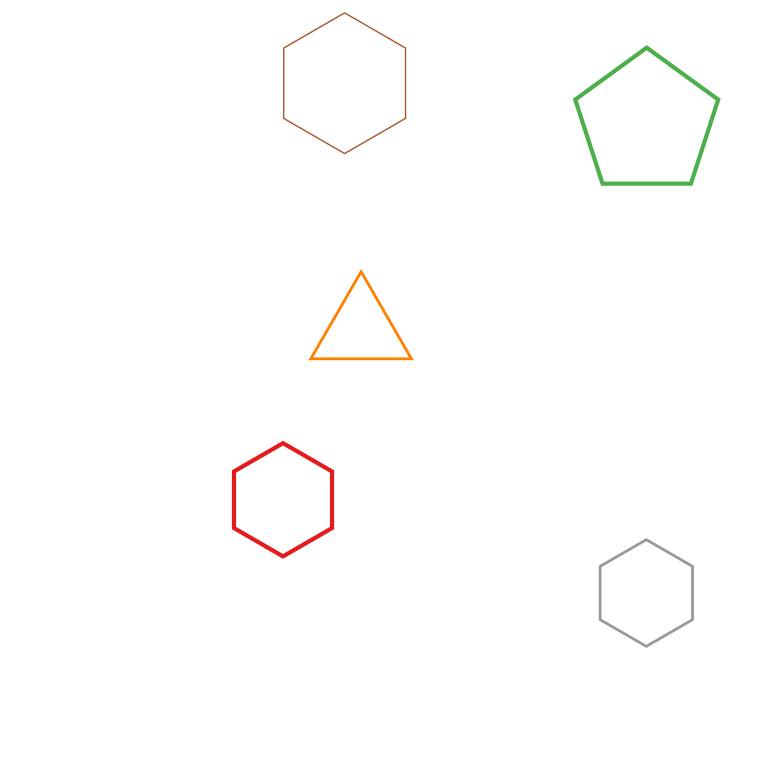[{"shape": "hexagon", "thickness": 1.5, "radius": 0.37, "center": [0.368, 0.351]}, {"shape": "pentagon", "thickness": 1.5, "radius": 0.49, "center": [0.84, 0.84]}, {"shape": "triangle", "thickness": 1, "radius": 0.38, "center": [0.469, 0.572]}, {"shape": "hexagon", "thickness": 0.5, "radius": 0.46, "center": [0.448, 0.892]}, {"shape": "hexagon", "thickness": 1, "radius": 0.35, "center": [0.839, 0.23]}]